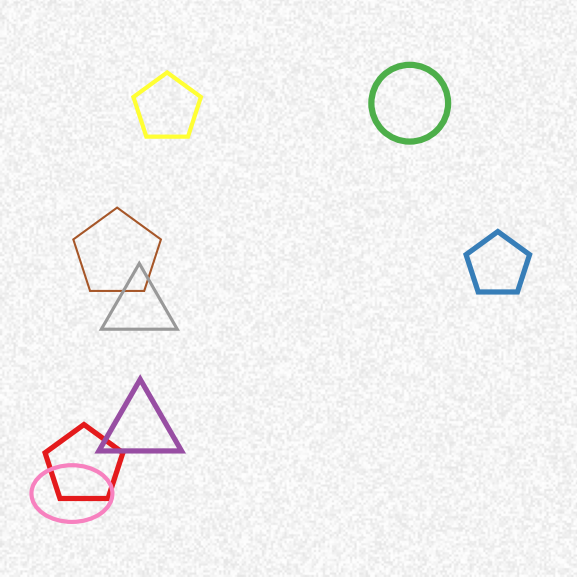[{"shape": "pentagon", "thickness": 2.5, "radius": 0.35, "center": [0.145, 0.193]}, {"shape": "pentagon", "thickness": 2.5, "radius": 0.29, "center": [0.862, 0.54]}, {"shape": "circle", "thickness": 3, "radius": 0.33, "center": [0.71, 0.82]}, {"shape": "triangle", "thickness": 2.5, "radius": 0.41, "center": [0.243, 0.26]}, {"shape": "pentagon", "thickness": 2, "radius": 0.31, "center": [0.289, 0.812]}, {"shape": "pentagon", "thickness": 1, "radius": 0.4, "center": [0.203, 0.56]}, {"shape": "oval", "thickness": 2, "radius": 0.35, "center": [0.125, 0.144]}, {"shape": "triangle", "thickness": 1.5, "radius": 0.38, "center": [0.241, 0.467]}]